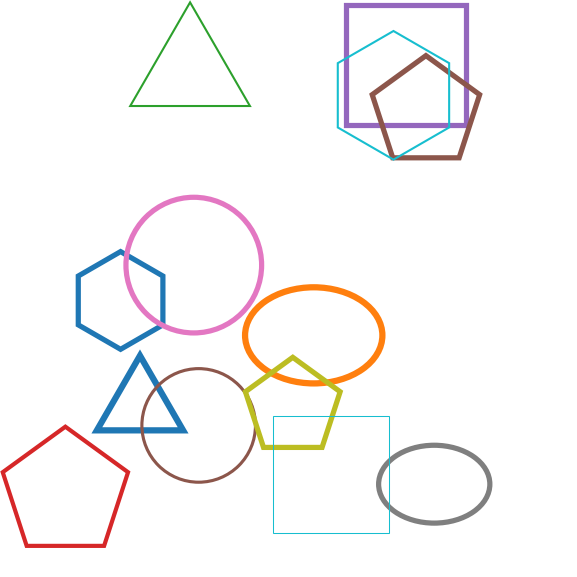[{"shape": "hexagon", "thickness": 2.5, "radius": 0.42, "center": [0.209, 0.479]}, {"shape": "triangle", "thickness": 3, "radius": 0.43, "center": [0.242, 0.297]}, {"shape": "oval", "thickness": 3, "radius": 0.59, "center": [0.543, 0.418]}, {"shape": "triangle", "thickness": 1, "radius": 0.6, "center": [0.329, 0.875]}, {"shape": "pentagon", "thickness": 2, "radius": 0.57, "center": [0.113, 0.146]}, {"shape": "square", "thickness": 2.5, "radius": 0.52, "center": [0.703, 0.886]}, {"shape": "pentagon", "thickness": 2.5, "radius": 0.49, "center": [0.738, 0.805]}, {"shape": "circle", "thickness": 1.5, "radius": 0.49, "center": [0.344, 0.262]}, {"shape": "circle", "thickness": 2.5, "radius": 0.59, "center": [0.336, 0.54]}, {"shape": "oval", "thickness": 2.5, "radius": 0.48, "center": [0.752, 0.161]}, {"shape": "pentagon", "thickness": 2.5, "radius": 0.43, "center": [0.507, 0.294]}, {"shape": "hexagon", "thickness": 1, "radius": 0.56, "center": [0.681, 0.834]}, {"shape": "square", "thickness": 0.5, "radius": 0.5, "center": [0.573, 0.178]}]